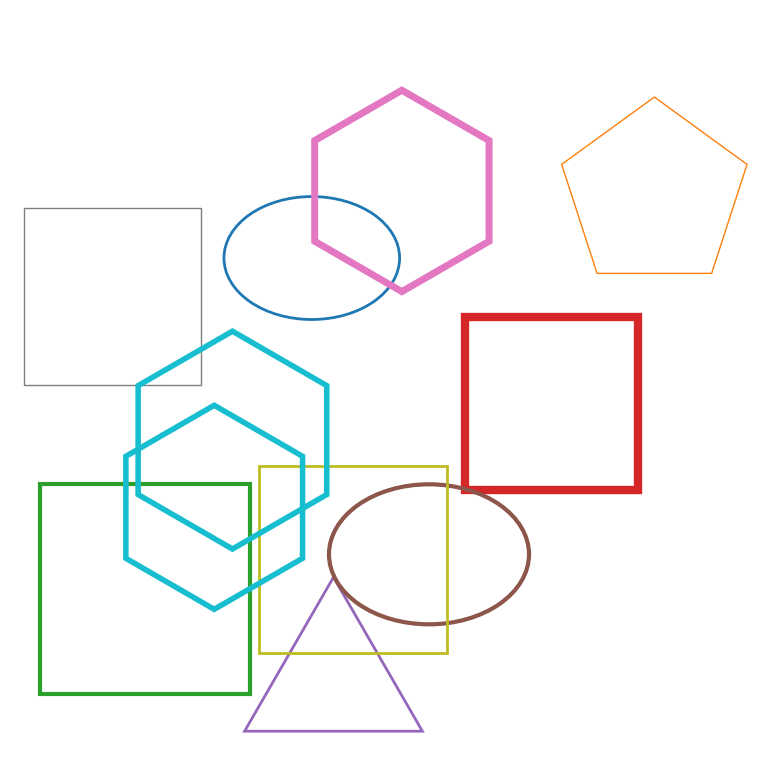[{"shape": "oval", "thickness": 1, "radius": 0.57, "center": [0.405, 0.665]}, {"shape": "pentagon", "thickness": 0.5, "radius": 0.63, "center": [0.85, 0.747]}, {"shape": "square", "thickness": 1.5, "radius": 0.68, "center": [0.189, 0.235]}, {"shape": "square", "thickness": 3, "radius": 0.56, "center": [0.716, 0.475]}, {"shape": "triangle", "thickness": 1, "radius": 0.67, "center": [0.433, 0.117]}, {"shape": "oval", "thickness": 1.5, "radius": 0.65, "center": [0.557, 0.28]}, {"shape": "hexagon", "thickness": 2.5, "radius": 0.65, "center": [0.522, 0.752]}, {"shape": "square", "thickness": 0.5, "radius": 0.57, "center": [0.147, 0.615]}, {"shape": "square", "thickness": 1, "radius": 0.61, "center": [0.458, 0.274]}, {"shape": "hexagon", "thickness": 2, "radius": 0.71, "center": [0.302, 0.428]}, {"shape": "hexagon", "thickness": 2, "radius": 0.66, "center": [0.278, 0.341]}]